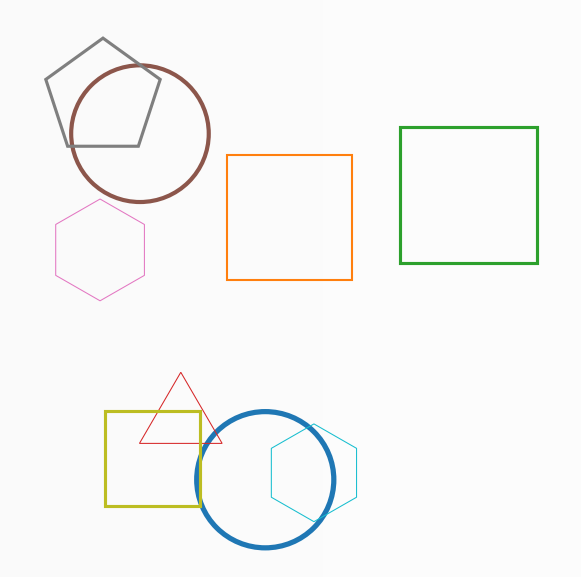[{"shape": "circle", "thickness": 2.5, "radius": 0.59, "center": [0.456, 0.168]}, {"shape": "square", "thickness": 1, "radius": 0.54, "center": [0.498, 0.622]}, {"shape": "square", "thickness": 1.5, "radius": 0.59, "center": [0.807, 0.661]}, {"shape": "triangle", "thickness": 0.5, "radius": 0.41, "center": [0.311, 0.272]}, {"shape": "circle", "thickness": 2, "radius": 0.59, "center": [0.241, 0.768]}, {"shape": "hexagon", "thickness": 0.5, "radius": 0.44, "center": [0.172, 0.566]}, {"shape": "pentagon", "thickness": 1.5, "radius": 0.52, "center": [0.177, 0.83]}, {"shape": "square", "thickness": 1.5, "radius": 0.41, "center": [0.263, 0.205]}, {"shape": "hexagon", "thickness": 0.5, "radius": 0.42, "center": [0.54, 0.18]}]